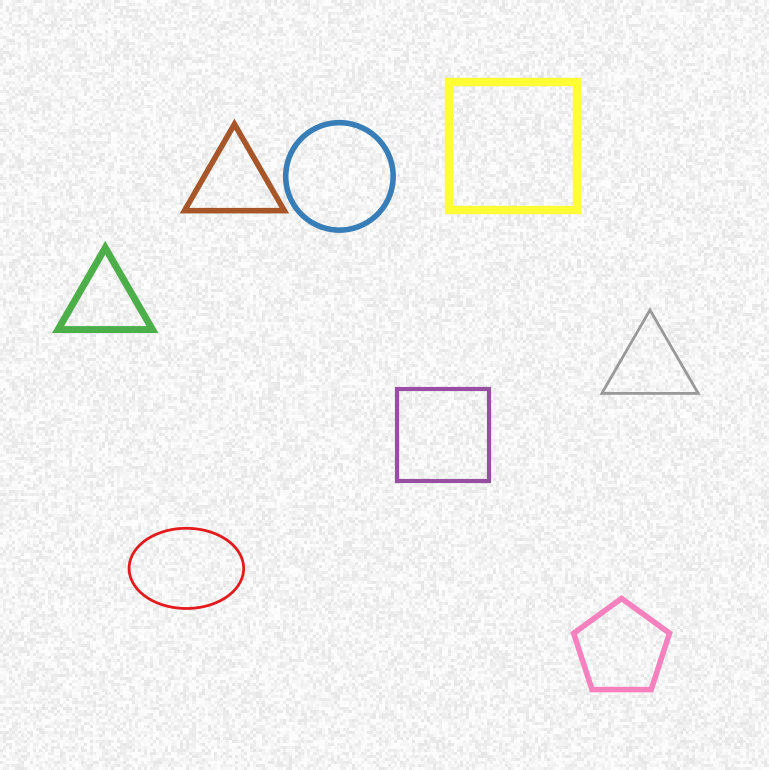[{"shape": "oval", "thickness": 1, "radius": 0.37, "center": [0.242, 0.262]}, {"shape": "circle", "thickness": 2, "radius": 0.35, "center": [0.441, 0.771]}, {"shape": "triangle", "thickness": 2.5, "radius": 0.35, "center": [0.137, 0.607]}, {"shape": "square", "thickness": 1.5, "radius": 0.3, "center": [0.576, 0.435]}, {"shape": "square", "thickness": 3, "radius": 0.42, "center": [0.666, 0.81]}, {"shape": "triangle", "thickness": 2, "radius": 0.37, "center": [0.304, 0.764]}, {"shape": "pentagon", "thickness": 2, "radius": 0.33, "center": [0.807, 0.157]}, {"shape": "triangle", "thickness": 1, "radius": 0.36, "center": [0.844, 0.525]}]